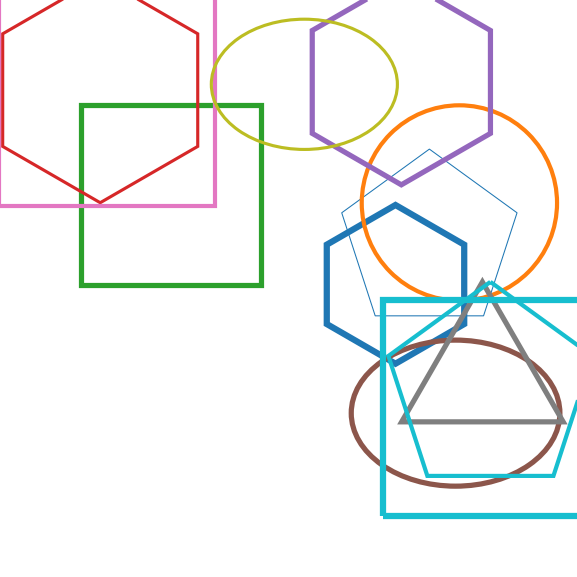[{"shape": "hexagon", "thickness": 3, "radius": 0.69, "center": [0.685, 0.507]}, {"shape": "pentagon", "thickness": 0.5, "radius": 0.8, "center": [0.744, 0.581]}, {"shape": "circle", "thickness": 2, "radius": 0.85, "center": [0.795, 0.648]}, {"shape": "square", "thickness": 2.5, "radius": 0.78, "center": [0.296, 0.662]}, {"shape": "hexagon", "thickness": 1.5, "radius": 0.97, "center": [0.174, 0.843]}, {"shape": "hexagon", "thickness": 2.5, "radius": 0.89, "center": [0.695, 0.857]}, {"shape": "oval", "thickness": 2.5, "radius": 0.9, "center": [0.789, 0.284]}, {"shape": "square", "thickness": 2, "radius": 0.93, "center": [0.185, 0.828]}, {"shape": "triangle", "thickness": 2.5, "radius": 0.81, "center": [0.835, 0.349]}, {"shape": "oval", "thickness": 1.5, "radius": 0.81, "center": [0.527, 0.853]}, {"shape": "square", "thickness": 3, "radius": 0.93, "center": [0.85, 0.293]}, {"shape": "pentagon", "thickness": 2, "radius": 0.93, "center": [0.849, 0.325]}]